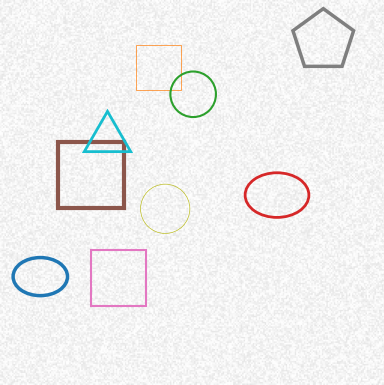[{"shape": "oval", "thickness": 2.5, "radius": 0.35, "center": [0.105, 0.282]}, {"shape": "square", "thickness": 0.5, "radius": 0.29, "center": [0.411, 0.825]}, {"shape": "circle", "thickness": 1.5, "radius": 0.3, "center": [0.502, 0.755]}, {"shape": "oval", "thickness": 2, "radius": 0.41, "center": [0.719, 0.493]}, {"shape": "square", "thickness": 3, "radius": 0.43, "center": [0.237, 0.545]}, {"shape": "square", "thickness": 1.5, "radius": 0.36, "center": [0.308, 0.278]}, {"shape": "pentagon", "thickness": 2.5, "radius": 0.41, "center": [0.84, 0.895]}, {"shape": "circle", "thickness": 0.5, "radius": 0.32, "center": [0.429, 0.458]}, {"shape": "triangle", "thickness": 2, "radius": 0.35, "center": [0.279, 0.641]}]